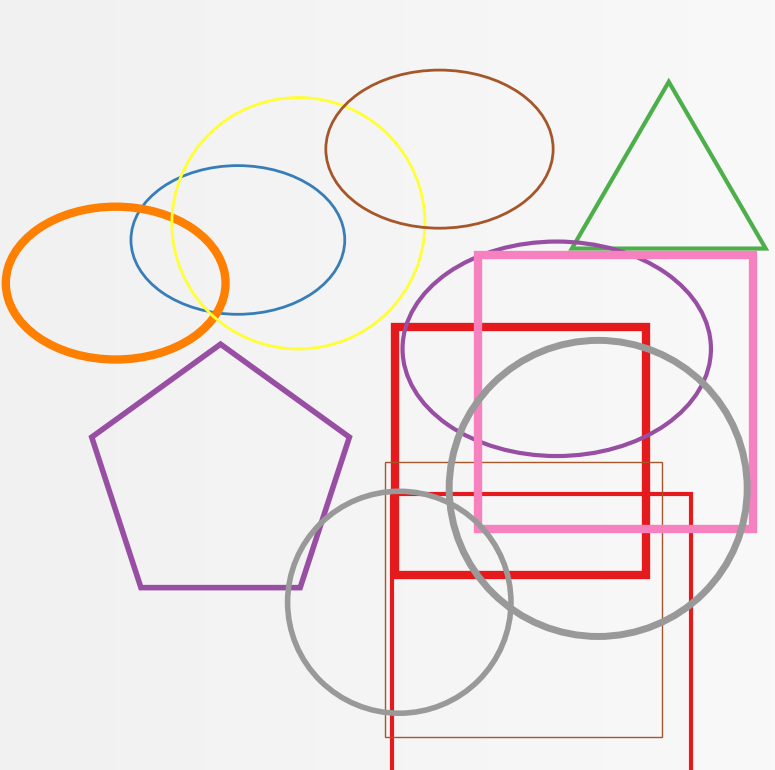[{"shape": "square", "thickness": 3, "radius": 0.81, "center": [0.672, 0.414]}, {"shape": "square", "thickness": 1.5, "radius": 0.97, "center": [0.699, 0.165]}, {"shape": "oval", "thickness": 1, "radius": 0.69, "center": [0.307, 0.688]}, {"shape": "triangle", "thickness": 1.5, "radius": 0.72, "center": [0.863, 0.749]}, {"shape": "pentagon", "thickness": 2, "radius": 0.87, "center": [0.285, 0.378]}, {"shape": "oval", "thickness": 1.5, "radius": 0.99, "center": [0.718, 0.547]}, {"shape": "oval", "thickness": 3, "radius": 0.71, "center": [0.149, 0.632]}, {"shape": "circle", "thickness": 1, "radius": 0.82, "center": [0.385, 0.71]}, {"shape": "square", "thickness": 0.5, "radius": 0.89, "center": [0.676, 0.222]}, {"shape": "oval", "thickness": 1, "radius": 0.73, "center": [0.567, 0.806]}, {"shape": "square", "thickness": 3, "radius": 0.89, "center": [0.794, 0.491]}, {"shape": "circle", "thickness": 2, "radius": 0.72, "center": [0.515, 0.218]}, {"shape": "circle", "thickness": 2.5, "radius": 0.96, "center": [0.772, 0.366]}]